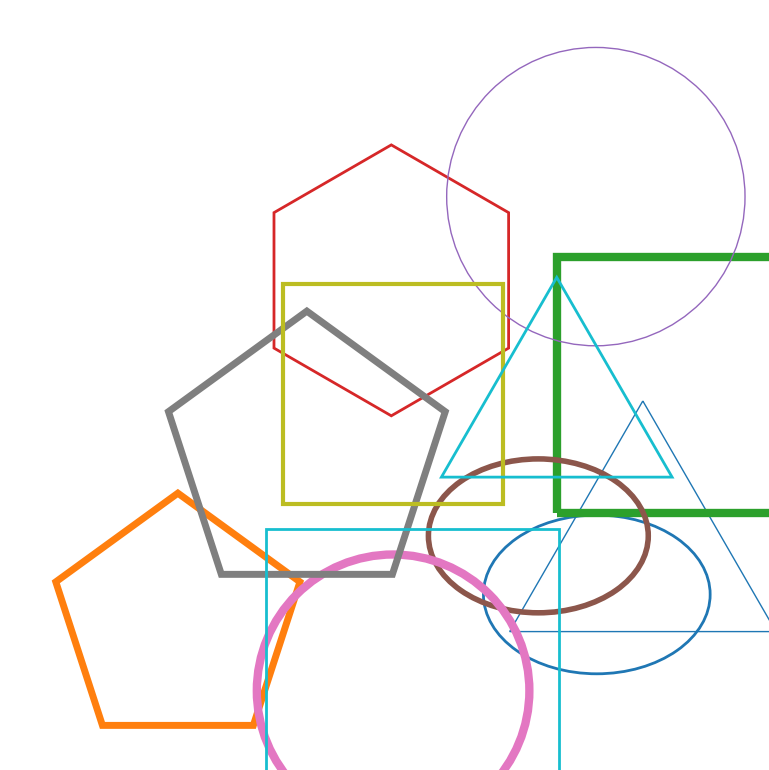[{"shape": "triangle", "thickness": 0.5, "radius": 1.0, "center": [0.835, 0.28]}, {"shape": "oval", "thickness": 1, "radius": 0.74, "center": [0.775, 0.228]}, {"shape": "pentagon", "thickness": 2.5, "radius": 0.83, "center": [0.231, 0.193]}, {"shape": "square", "thickness": 3, "radius": 0.83, "center": [0.89, 0.5]}, {"shape": "hexagon", "thickness": 1, "radius": 0.88, "center": [0.508, 0.636]}, {"shape": "circle", "thickness": 0.5, "radius": 0.97, "center": [0.774, 0.745]}, {"shape": "oval", "thickness": 2, "radius": 0.71, "center": [0.699, 0.304]}, {"shape": "circle", "thickness": 3, "radius": 0.88, "center": [0.511, 0.103]}, {"shape": "pentagon", "thickness": 2.5, "radius": 0.94, "center": [0.399, 0.407]}, {"shape": "square", "thickness": 1.5, "radius": 0.72, "center": [0.511, 0.488]}, {"shape": "square", "thickness": 1, "radius": 0.95, "center": [0.536, 0.123]}, {"shape": "triangle", "thickness": 1, "radius": 0.86, "center": [0.723, 0.467]}]